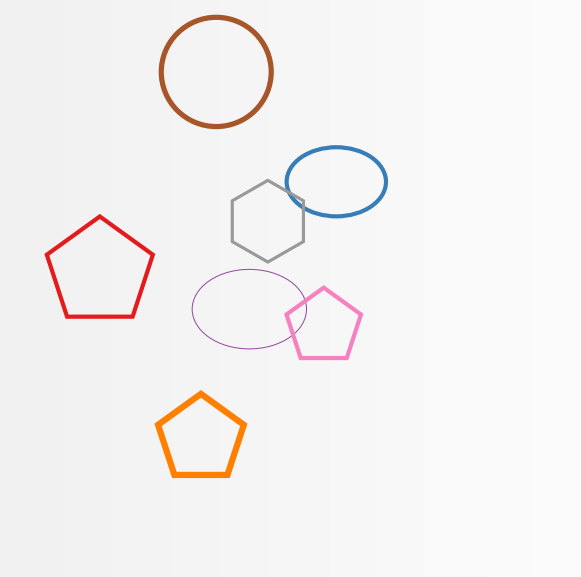[{"shape": "pentagon", "thickness": 2, "radius": 0.48, "center": [0.172, 0.528]}, {"shape": "oval", "thickness": 2, "radius": 0.43, "center": [0.579, 0.684]}, {"shape": "oval", "thickness": 0.5, "radius": 0.49, "center": [0.429, 0.464]}, {"shape": "pentagon", "thickness": 3, "radius": 0.39, "center": [0.346, 0.24]}, {"shape": "circle", "thickness": 2.5, "radius": 0.47, "center": [0.372, 0.875]}, {"shape": "pentagon", "thickness": 2, "radius": 0.34, "center": [0.557, 0.434]}, {"shape": "hexagon", "thickness": 1.5, "radius": 0.35, "center": [0.461, 0.616]}]